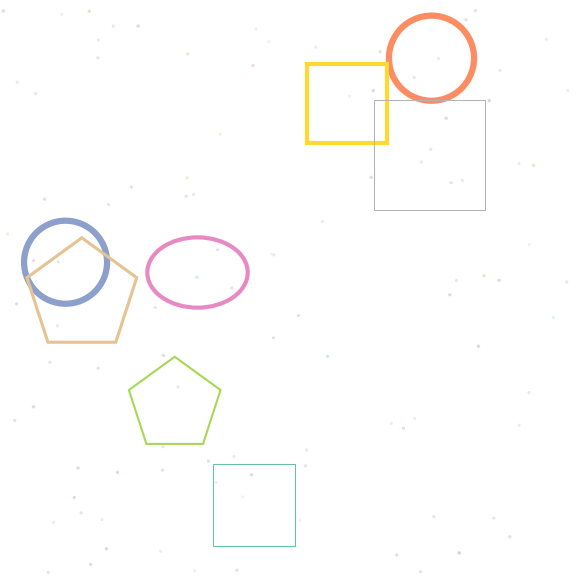[{"shape": "square", "thickness": 0.5, "radius": 0.35, "center": [0.441, 0.124]}, {"shape": "circle", "thickness": 3, "radius": 0.37, "center": [0.747, 0.898]}, {"shape": "circle", "thickness": 3, "radius": 0.36, "center": [0.114, 0.545]}, {"shape": "oval", "thickness": 2, "radius": 0.43, "center": [0.342, 0.527]}, {"shape": "pentagon", "thickness": 1, "radius": 0.42, "center": [0.303, 0.298]}, {"shape": "square", "thickness": 2, "radius": 0.35, "center": [0.601, 0.82]}, {"shape": "pentagon", "thickness": 1.5, "radius": 0.5, "center": [0.142, 0.487]}, {"shape": "square", "thickness": 0.5, "radius": 0.48, "center": [0.744, 0.73]}]